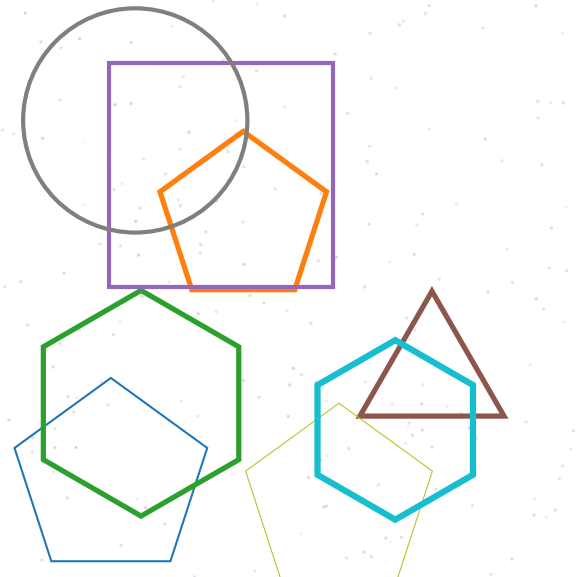[{"shape": "pentagon", "thickness": 1, "radius": 0.88, "center": [0.192, 0.169]}, {"shape": "pentagon", "thickness": 2.5, "radius": 0.76, "center": [0.421, 0.62]}, {"shape": "hexagon", "thickness": 2.5, "radius": 0.98, "center": [0.244, 0.301]}, {"shape": "square", "thickness": 2, "radius": 0.97, "center": [0.382, 0.696]}, {"shape": "triangle", "thickness": 2.5, "radius": 0.72, "center": [0.748, 0.351]}, {"shape": "circle", "thickness": 2, "radius": 0.97, "center": [0.234, 0.791]}, {"shape": "pentagon", "thickness": 0.5, "radius": 0.85, "center": [0.587, 0.131]}, {"shape": "hexagon", "thickness": 3, "radius": 0.78, "center": [0.684, 0.255]}]